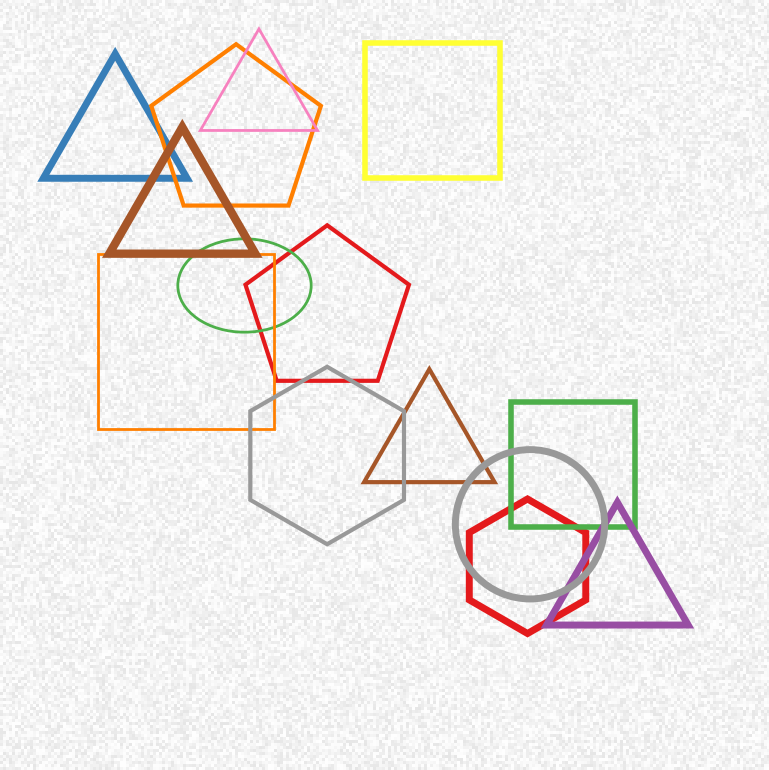[{"shape": "pentagon", "thickness": 1.5, "radius": 0.56, "center": [0.425, 0.596]}, {"shape": "hexagon", "thickness": 2.5, "radius": 0.44, "center": [0.685, 0.265]}, {"shape": "triangle", "thickness": 2.5, "radius": 0.54, "center": [0.15, 0.822]}, {"shape": "oval", "thickness": 1, "radius": 0.43, "center": [0.318, 0.629]}, {"shape": "square", "thickness": 2, "radius": 0.4, "center": [0.744, 0.397]}, {"shape": "triangle", "thickness": 2.5, "radius": 0.53, "center": [0.802, 0.241]}, {"shape": "pentagon", "thickness": 1.5, "radius": 0.58, "center": [0.307, 0.827]}, {"shape": "square", "thickness": 1, "radius": 0.57, "center": [0.242, 0.556]}, {"shape": "square", "thickness": 2, "radius": 0.44, "center": [0.562, 0.857]}, {"shape": "triangle", "thickness": 3, "radius": 0.55, "center": [0.237, 0.725]}, {"shape": "triangle", "thickness": 1.5, "radius": 0.49, "center": [0.558, 0.423]}, {"shape": "triangle", "thickness": 1, "radius": 0.44, "center": [0.336, 0.875]}, {"shape": "circle", "thickness": 2.5, "radius": 0.48, "center": [0.688, 0.319]}, {"shape": "hexagon", "thickness": 1.5, "radius": 0.58, "center": [0.425, 0.408]}]